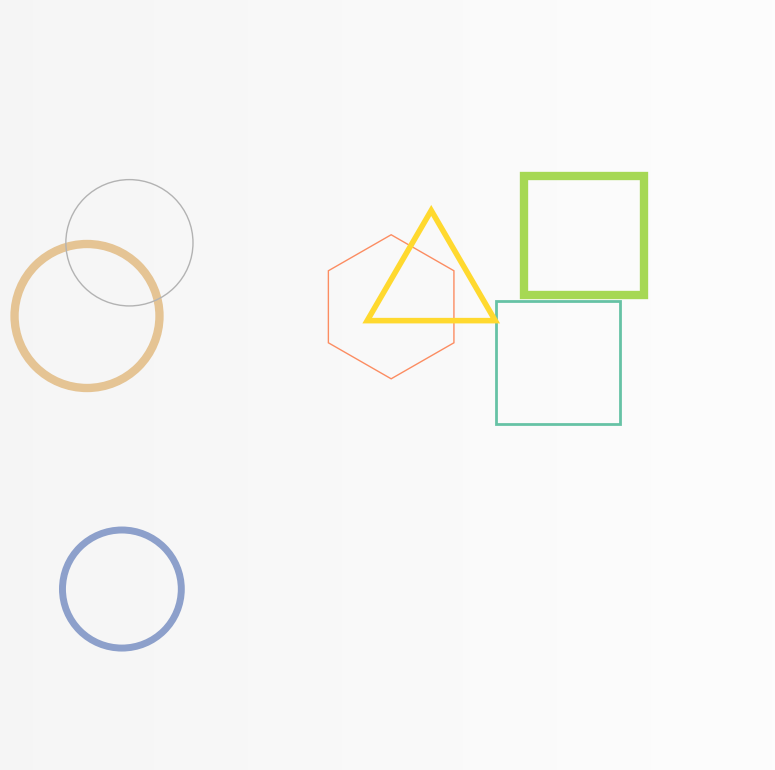[{"shape": "square", "thickness": 1, "radius": 0.4, "center": [0.72, 0.529]}, {"shape": "hexagon", "thickness": 0.5, "radius": 0.47, "center": [0.505, 0.602]}, {"shape": "circle", "thickness": 2.5, "radius": 0.38, "center": [0.157, 0.235]}, {"shape": "square", "thickness": 3, "radius": 0.39, "center": [0.753, 0.694]}, {"shape": "triangle", "thickness": 2, "radius": 0.48, "center": [0.556, 0.631]}, {"shape": "circle", "thickness": 3, "radius": 0.47, "center": [0.112, 0.59]}, {"shape": "circle", "thickness": 0.5, "radius": 0.41, "center": [0.167, 0.685]}]